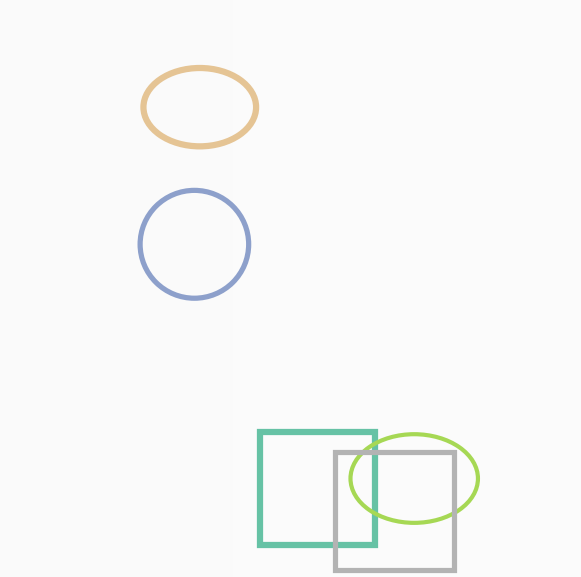[{"shape": "square", "thickness": 3, "radius": 0.49, "center": [0.546, 0.153]}, {"shape": "circle", "thickness": 2.5, "radius": 0.47, "center": [0.334, 0.576]}, {"shape": "oval", "thickness": 2, "radius": 0.55, "center": [0.713, 0.171]}, {"shape": "oval", "thickness": 3, "radius": 0.48, "center": [0.344, 0.814]}, {"shape": "square", "thickness": 2.5, "radius": 0.51, "center": [0.678, 0.114]}]